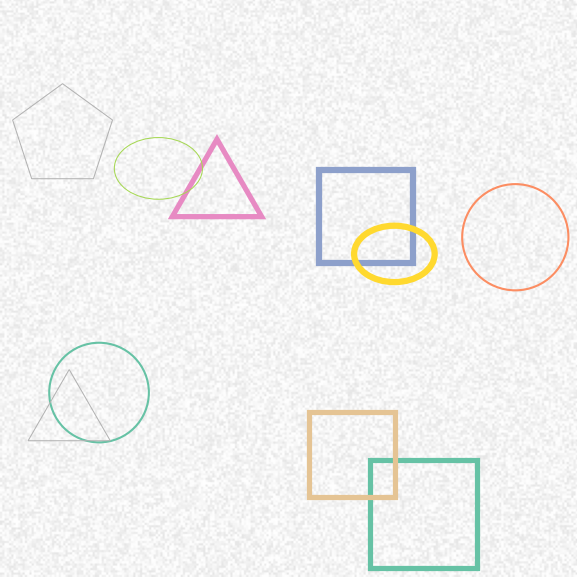[{"shape": "circle", "thickness": 1, "radius": 0.43, "center": [0.172, 0.319]}, {"shape": "square", "thickness": 2.5, "radius": 0.47, "center": [0.734, 0.109]}, {"shape": "circle", "thickness": 1, "radius": 0.46, "center": [0.892, 0.588]}, {"shape": "square", "thickness": 3, "radius": 0.4, "center": [0.634, 0.624]}, {"shape": "triangle", "thickness": 2.5, "radius": 0.45, "center": [0.376, 0.669]}, {"shape": "oval", "thickness": 0.5, "radius": 0.38, "center": [0.274, 0.708]}, {"shape": "oval", "thickness": 3, "radius": 0.35, "center": [0.683, 0.559]}, {"shape": "square", "thickness": 2.5, "radius": 0.37, "center": [0.61, 0.212]}, {"shape": "triangle", "thickness": 0.5, "radius": 0.41, "center": [0.12, 0.277]}, {"shape": "pentagon", "thickness": 0.5, "radius": 0.45, "center": [0.108, 0.763]}]